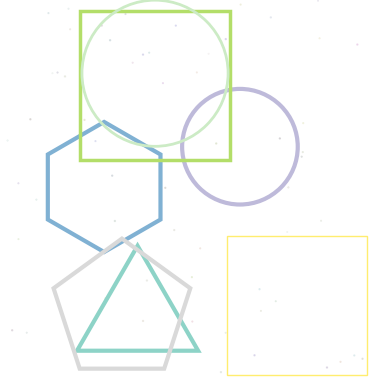[{"shape": "triangle", "thickness": 3, "radius": 0.91, "center": [0.357, 0.18]}, {"shape": "circle", "thickness": 3, "radius": 0.75, "center": [0.623, 0.619]}, {"shape": "hexagon", "thickness": 3, "radius": 0.84, "center": [0.271, 0.514]}, {"shape": "square", "thickness": 2.5, "radius": 0.97, "center": [0.402, 0.778]}, {"shape": "pentagon", "thickness": 3, "radius": 0.93, "center": [0.317, 0.194]}, {"shape": "circle", "thickness": 2, "radius": 0.95, "center": [0.403, 0.81]}, {"shape": "square", "thickness": 1, "radius": 0.9, "center": [0.771, 0.206]}]